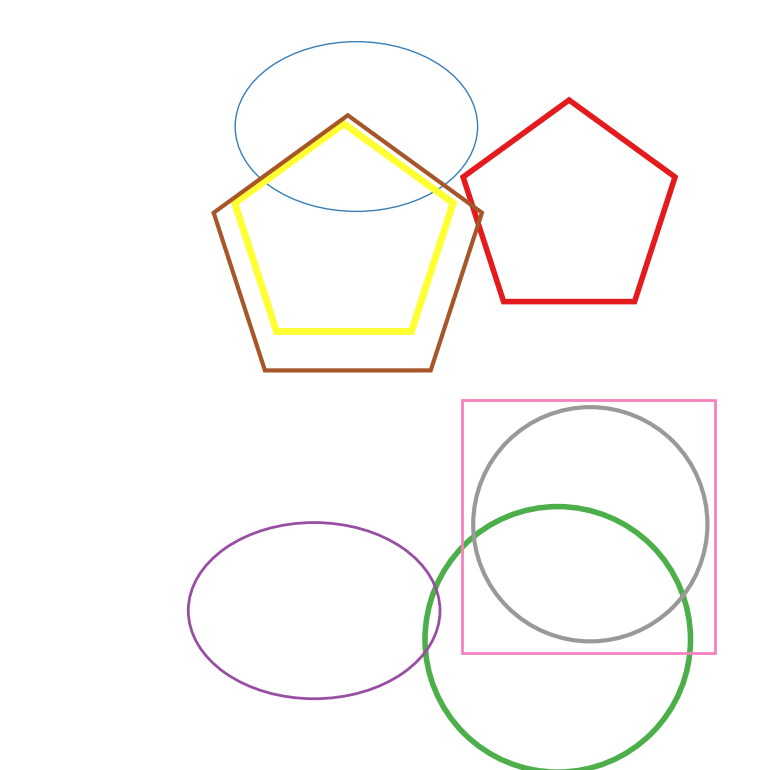[{"shape": "pentagon", "thickness": 2, "radius": 0.72, "center": [0.739, 0.725]}, {"shape": "oval", "thickness": 0.5, "radius": 0.79, "center": [0.463, 0.836]}, {"shape": "circle", "thickness": 2, "radius": 0.86, "center": [0.724, 0.17]}, {"shape": "oval", "thickness": 1, "radius": 0.82, "center": [0.408, 0.207]}, {"shape": "pentagon", "thickness": 2.5, "radius": 0.75, "center": [0.447, 0.69]}, {"shape": "pentagon", "thickness": 1.5, "radius": 0.92, "center": [0.452, 0.667]}, {"shape": "square", "thickness": 1, "radius": 0.82, "center": [0.765, 0.316]}, {"shape": "circle", "thickness": 1.5, "radius": 0.76, "center": [0.767, 0.319]}]